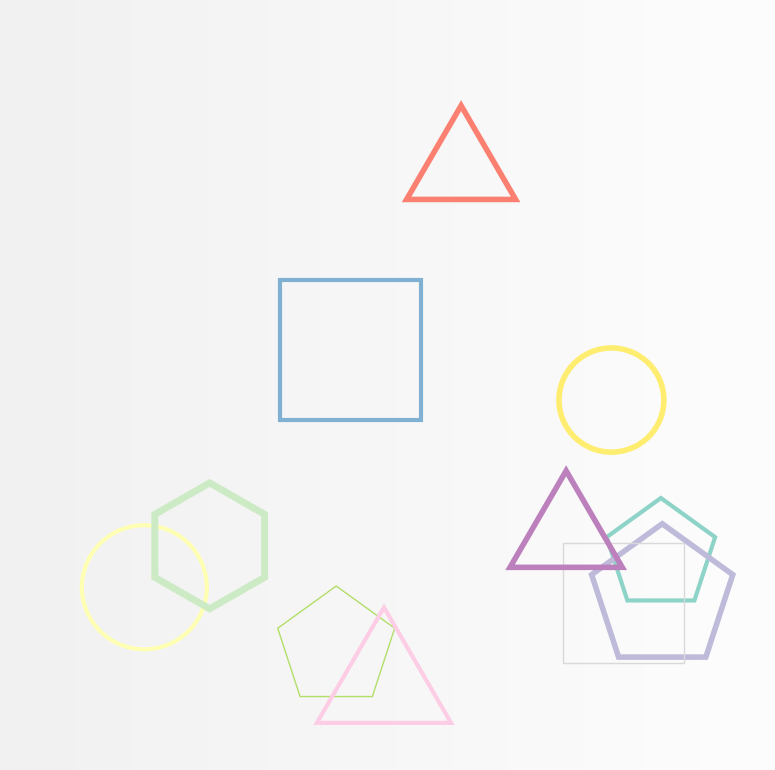[{"shape": "pentagon", "thickness": 1.5, "radius": 0.37, "center": [0.853, 0.28]}, {"shape": "circle", "thickness": 1.5, "radius": 0.4, "center": [0.186, 0.237]}, {"shape": "pentagon", "thickness": 2, "radius": 0.48, "center": [0.854, 0.224]}, {"shape": "triangle", "thickness": 2, "radius": 0.41, "center": [0.595, 0.782]}, {"shape": "square", "thickness": 1.5, "radius": 0.46, "center": [0.452, 0.546]}, {"shape": "pentagon", "thickness": 0.5, "radius": 0.4, "center": [0.434, 0.16]}, {"shape": "triangle", "thickness": 1.5, "radius": 0.5, "center": [0.495, 0.111]}, {"shape": "square", "thickness": 0.5, "radius": 0.39, "center": [0.804, 0.217]}, {"shape": "triangle", "thickness": 2, "radius": 0.42, "center": [0.73, 0.305]}, {"shape": "hexagon", "thickness": 2.5, "radius": 0.41, "center": [0.271, 0.291]}, {"shape": "circle", "thickness": 2, "radius": 0.34, "center": [0.789, 0.48]}]